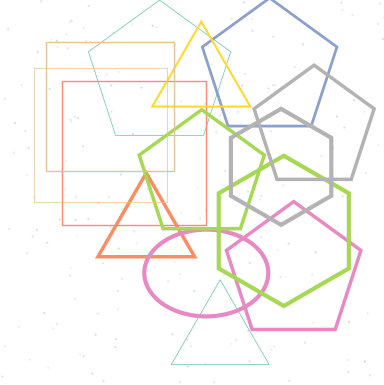[{"shape": "triangle", "thickness": 0.5, "radius": 0.73, "center": [0.572, 0.126]}, {"shape": "pentagon", "thickness": 0.5, "radius": 0.97, "center": [0.414, 0.805]}, {"shape": "square", "thickness": 1, "radius": 0.93, "center": [0.347, 0.602]}, {"shape": "triangle", "thickness": 2.5, "radius": 0.73, "center": [0.38, 0.406]}, {"shape": "pentagon", "thickness": 2, "radius": 0.92, "center": [0.7, 0.821]}, {"shape": "oval", "thickness": 3, "radius": 0.81, "center": [0.536, 0.291]}, {"shape": "pentagon", "thickness": 2.5, "radius": 0.92, "center": [0.763, 0.293]}, {"shape": "pentagon", "thickness": 2.5, "radius": 0.85, "center": [0.524, 0.544]}, {"shape": "hexagon", "thickness": 3, "radius": 0.98, "center": [0.737, 0.4]}, {"shape": "triangle", "thickness": 1.5, "radius": 0.74, "center": [0.523, 0.797]}, {"shape": "square", "thickness": 0.5, "radius": 0.87, "center": [0.26, 0.65]}, {"shape": "square", "thickness": 1, "radius": 0.84, "center": [0.286, 0.723]}, {"shape": "pentagon", "thickness": 2.5, "radius": 0.82, "center": [0.816, 0.667]}, {"shape": "hexagon", "thickness": 3, "radius": 0.75, "center": [0.73, 0.567]}]